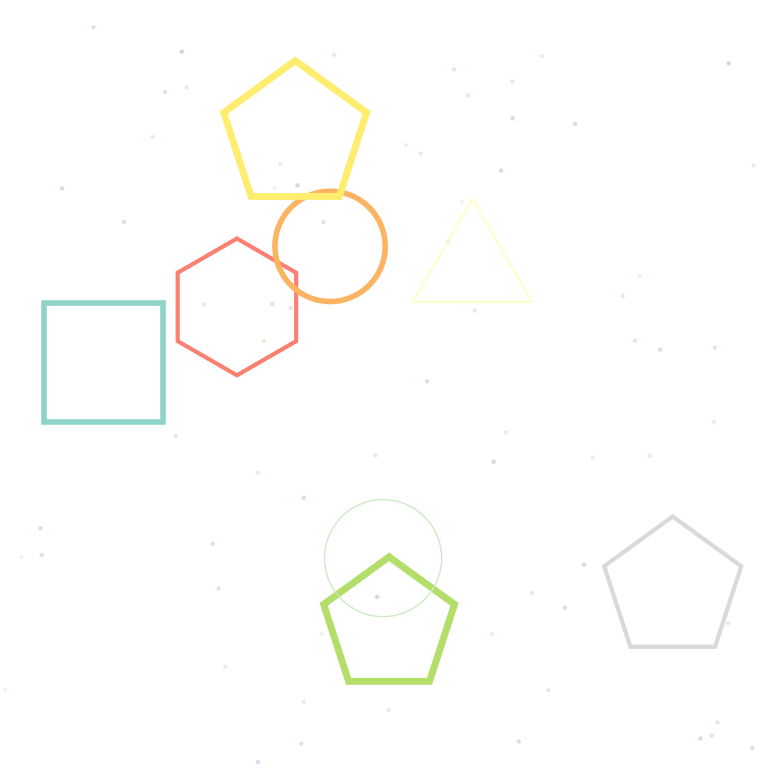[{"shape": "square", "thickness": 2, "radius": 0.39, "center": [0.135, 0.529]}, {"shape": "triangle", "thickness": 0.5, "radius": 0.45, "center": [0.614, 0.652]}, {"shape": "hexagon", "thickness": 1.5, "radius": 0.44, "center": [0.308, 0.601]}, {"shape": "circle", "thickness": 2, "radius": 0.36, "center": [0.429, 0.68]}, {"shape": "pentagon", "thickness": 2.5, "radius": 0.45, "center": [0.505, 0.187]}, {"shape": "pentagon", "thickness": 1.5, "radius": 0.47, "center": [0.874, 0.236]}, {"shape": "circle", "thickness": 0.5, "radius": 0.38, "center": [0.498, 0.275]}, {"shape": "pentagon", "thickness": 2.5, "radius": 0.49, "center": [0.383, 0.824]}]